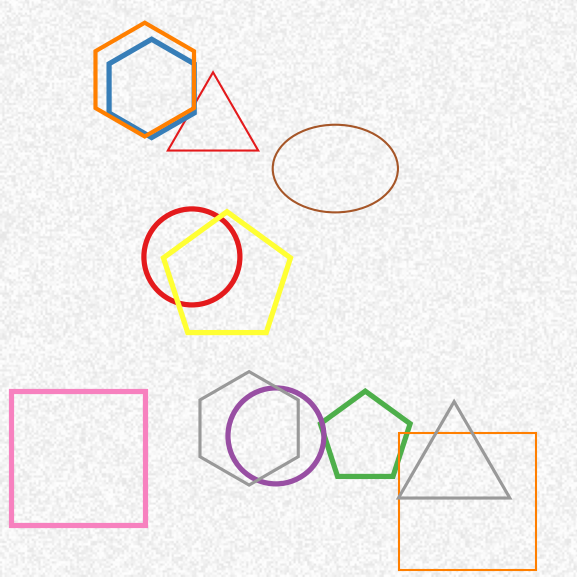[{"shape": "circle", "thickness": 2.5, "radius": 0.42, "center": [0.332, 0.554]}, {"shape": "triangle", "thickness": 1, "radius": 0.45, "center": [0.369, 0.784]}, {"shape": "hexagon", "thickness": 2.5, "radius": 0.43, "center": [0.263, 0.846]}, {"shape": "pentagon", "thickness": 2.5, "radius": 0.41, "center": [0.633, 0.24]}, {"shape": "circle", "thickness": 2.5, "radius": 0.42, "center": [0.478, 0.244]}, {"shape": "hexagon", "thickness": 2, "radius": 0.49, "center": [0.251, 0.861]}, {"shape": "square", "thickness": 1, "radius": 0.59, "center": [0.81, 0.131]}, {"shape": "pentagon", "thickness": 2.5, "radius": 0.58, "center": [0.393, 0.517]}, {"shape": "oval", "thickness": 1, "radius": 0.54, "center": [0.581, 0.707]}, {"shape": "square", "thickness": 2.5, "radius": 0.58, "center": [0.135, 0.206]}, {"shape": "triangle", "thickness": 1.5, "radius": 0.56, "center": [0.786, 0.192]}, {"shape": "hexagon", "thickness": 1.5, "radius": 0.49, "center": [0.431, 0.257]}]